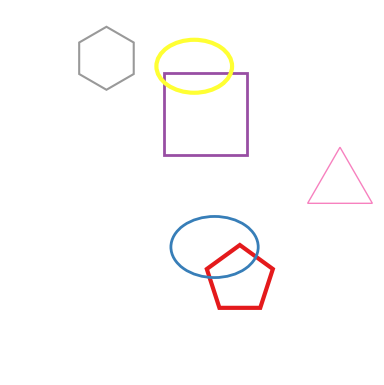[{"shape": "pentagon", "thickness": 3, "radius": 0.45, "center": [0.623, 0.273]}, {"shape": "oval", "thickness": 2, "radius": 0.57, "center": [0.557, 0.358]}, {"shape": "square", "thickness": 2, "radius": 0.53, "center": [0.534, 0.704]}, {"shape": "oval", "thickness": 3, "radius": 0.49, "center": [0.505, 0.828]}, {"shape": "triangle", "thickness": 1, "radius": 0.49, "center": [0.883, 0.52]}, {"shape": "hexagon", "thickness": 1.5, "radius": 0.41, "center": [0.277, 0.849]}]